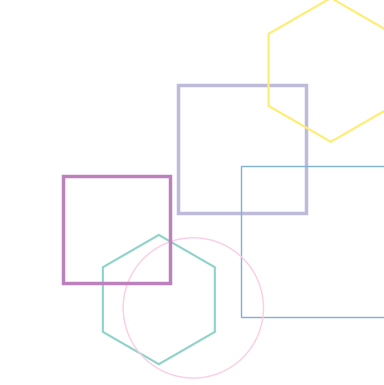[{"shape": "hexagon", "thickness": 1.5, "radius": 0.84, "center": [0.413, 0.222]}, {"shape": "square", "thickness": 2.5, "radius": 0.83, "center": [0.628, 0.614]}, {"shape": "square", "thickness": 1, "radius": 0.98, "center": [0.823, 0.373]}, {"shape": "circle", "thickness": 1, "radius": 0.91, "center": [0.502, 0.2]}, {"shape": "square", "thickness": 2.5, "radius": 0.69, "center": [0.303, 0.404]}, {"shape": "hexagon", "thickness": 1.5, "radius": 0.93, "center": [0.859, 0.819]}]